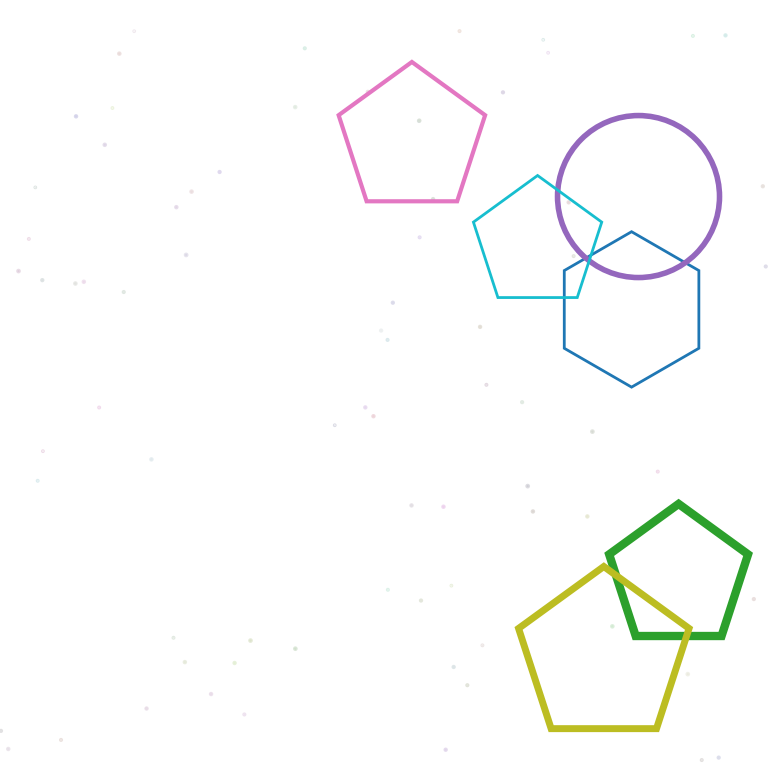[{"shape": "hexagon", "thickness": 1, "radius": 0.5, "center": [0.82, 0.598]}, {"shape": "pentagon", "thickness": 3, "radius": 0.47, "center": [0.881, 0.251]}, {"shape": "circle", "thickness": 2, "radius": 0.53, "center": [0.829, 0.745]}, {"shape": "pentagon", "thickness": 1.5, "radius": 0.5, "center": [0.535, 0.819]}, {"shape": "pentagon", "thickness": 2.5, "radius": 0.58, "center": [0.784, 0.148]}, {"shape": "pentagon", "thickness": 1, "radius": 0.44, "center": [0.698, 0.684]}]